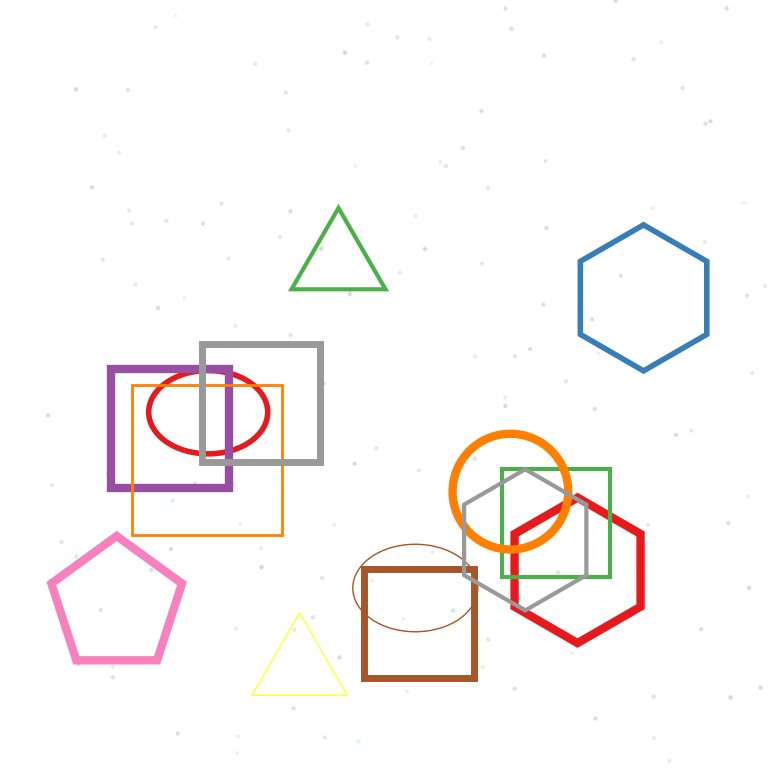[{"shape": "hexagon", "thickness": 3, "radius": 0.47, "center": [0.75, 0.259]}, {"shape": "oval", "thickness": 2, "radius": 0.39, "center": [0.27, 0.465]}, {"shape": "hexagon", "thickness": 2, "radius": 0.47, "center": [0.836, 0.613]}, {"shape": "square", "thickness": 1.5, "radius": 0.35, "center": [0.722, 0.321]}, {"shape": "triangle", "thickness": 1.5, "radius": 0.35, "center": [0.44, 0.66]}, {"shape": "square", "thickness": 3, "radius": 0.38, "center": [0.22, 0.443]}, {"shape": "square", "thickness": 1, "radius": 0.49, "center": [0.269, 0.403]}, {"shape": "circle", "thickness": 3, "radius": 0.38, "center": [0.663, 0.362]}, {"shape": "triangle", "thickness": 0.5, "radius": 0.36, "center": [0.389, 0.133]}, {"shape": "oval", "thickness": 0.5, "radius": 0.41, "center": [0.539, 0.236]}, {"shape": "square", "thickness": 2.5, "radius": 0.36, "center": [0.544, 0.19]}, {"shape": "pentagon", "thickness": 3, "radius": 0.45, "center": [0.152, 0.215]}, {"shape": "hexagon", "thickness": 1.5, "radius": 0.46, "center": [0.682, 0.299]}, {"shape": "square", "thickness": 2.5, "radius": 0.38, "center": [0.339, 0.476]}]